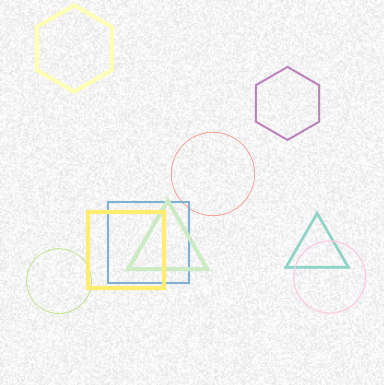[{"shape": "triangle", "thickness": 2, "radius": 0.47, "center": [0.824, 0.352]}, {"shape": "hexagon", "thickness": 3, "radius": 0.56, "center": [0.193, 0.874]}, {"shape": "circle", "thickness": 0.5, "radius": 0.54, "center": [0.553, 0.548]}, {"shape": "square", "thickness": 1.5, "radius": 0.52, "center": [0.385, 0.371]}, {"shape": "circle", "thickness": 0.5, "radius": 0.42, "center": [0.153, 0.27]}, {"shape": "circle", "thickness": 1, "radius": 0.47, "center": [0.856, 0.28]}, {"shape": "hexagon", "thickness": 1.5, "radius": 0.47, "center": [0.747, 0.731]}, {"shape": "triangle", "thickness": 3, "radius": 0.59, "center": [0.436, 0.36]}, {"shape": "square", "thickness": 3, "radius": 0.5, "center": [0.328, 0.351]}]